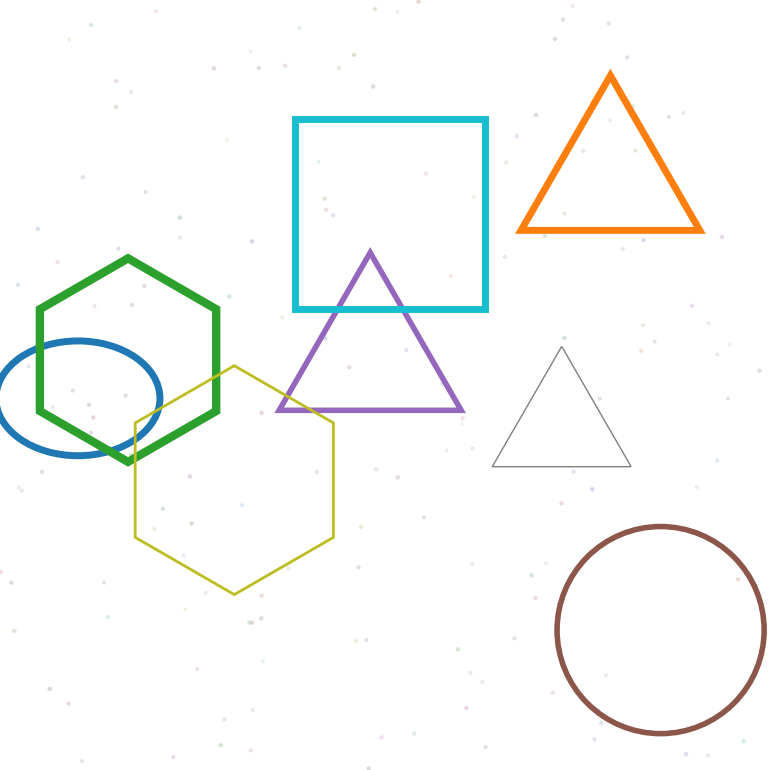[{"shape": "oval", "thickness": 2.5, "radius": 0.53, "center": [0.101, 0.483]}, {"shape": "triangle", "thickness": 2.5, "radius": 0.67, "center": [0.793, 0.768]}, {"shape": "hexagon", "thickness": 3, "radius": 0.66, "center": [0.166, 0.532]}, {"shape": "triangle", "thickness": 2, "radius": 0.68, "center": [0.481, 0.535]}, {"shape": "circle", "thickness": 2, "radius": 0.67, "center": [0.858, 0.182]}, {"shape": "triangle", "thickness": 0.5, "radius": 0.52, "center": [0.729, 0.446]}, {"shape": "hexagon", "thickness": 1, "radius": 0.74, "center": [0.304, 0.376]}, {"shape": "square", "thickness": 2.5, "radius": 0.62, "center": [0.506, 0.722]}]